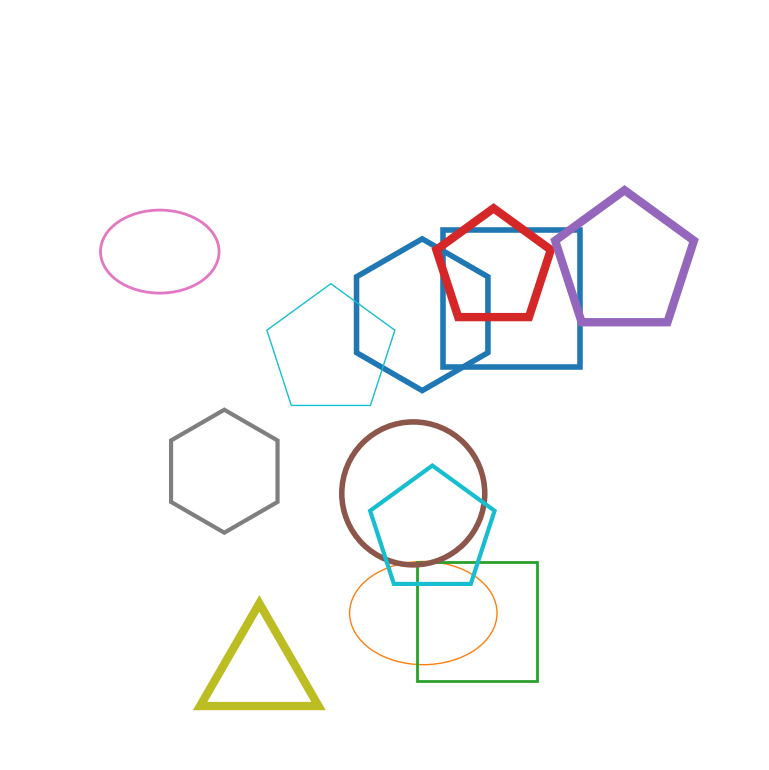[{"shape": "hexagon", "thickness": 2, "radius": 0.49, "center": [0.548, 0.591]}, {"shape": "square", "thickness": 2, "radius": 0.44, "center": [0.664, 0.612]}, {"shape": "oval", "thickness": 0.5, "radius": 0.48, "center": [0.55, 0.204]}, {"shape": "square", "thickness": 1, "radius": 0.39, "center": [0.619, 0.192]}, {"shape": "pentagon", "thickness": 3, "radius": 0.39, "center": [0.641, 0.651]}, {"shape": "pentagon", "thickness": 3, "radius": 0.47, "center": [0.811, 0.658]}, {"shape": "circle", "thickness": 2, "radius": 0.46, "center": [0.537, 0.359]}, {"shape": "oval", "thickness": 1, "radius": 0.39, "center": [0.207, 0.673]}, {"shape": "hexagon", "thickness": 1.5, "radius": 0.4, "center": [0.291, 0.388]}, {"shape": "triangle", "thickness": 3, "radius": 0.44, "center": [0.337, 0.127]}, {"shape": "pentagon", "thickness": 1.5, "radius": 0.42, "center": [0.561, 0.31]}, {"shape": "pentagon", "thickness": 0.5, "radius": 0.44, "center": [0.43, 0.544]}]